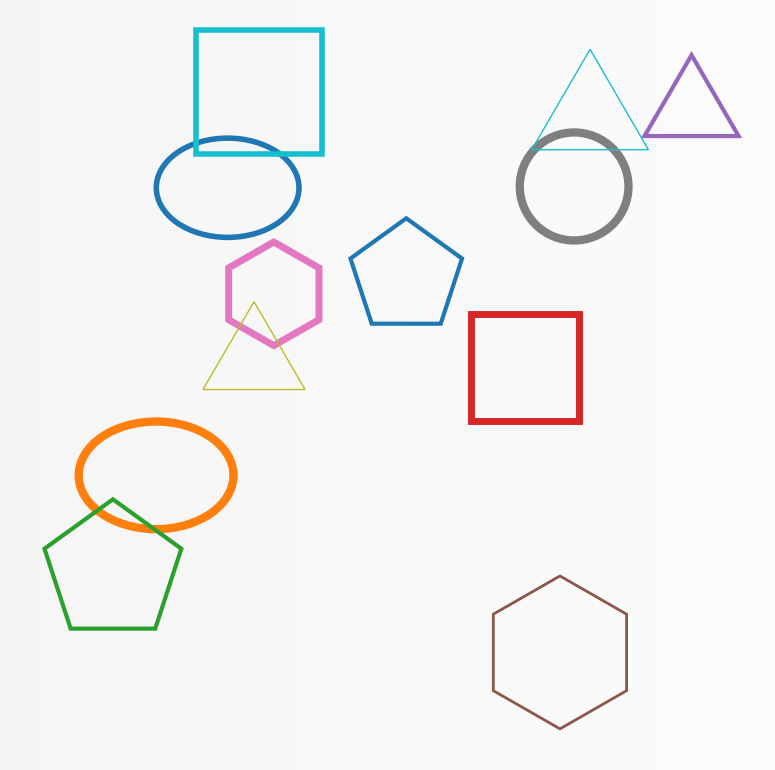[{"shape": "oval", "thickness": 2, "radius": 0.46, "center": [0.294, 0.756]}, {"shape": "pentagon", "thickness": 1.5, "radius": 0.38, "center": [0.524, 0.641]}, {"shape": "oval", "thickness": 3, "radius": 0.5, "center": [0.201, 0.383]}, {"shape": "pentagon", "thickness": 1.5, "radius": 0.46, "center": [0.146, 0.259]}, {"shape": "square", "thickness": 2.5, "radius": 0.35, "center": [0.677, 0.523]}, {"shape": "triangle", "thickness": 1.5, "radius": 0.35, "center": [0.892, 0.858]}, {"shape": "hexagon", "thickness": 1, "radius": 0.5, "center": [0.723, 0.153]}, {"shape": "hexagon", "thickness": 2.5, "radius": 0.34, "center": [0.353, 0.618]}, {"shape": "circle", "thickness": 3, "radius": 0.35, "center": [0.741, 0.758]}, {"shape": "triangle", "thickness": 0.5, "radius": 0.38, "center": [0.328, 0.532]}, {"shape": "square", "thickness": 2, "radius": 0.4, "center": [0.334, 0.88]}, {"shape": "triangle", "thickness": 0.5, "radius": 0.43, "center": [0.761, 0.849]}]